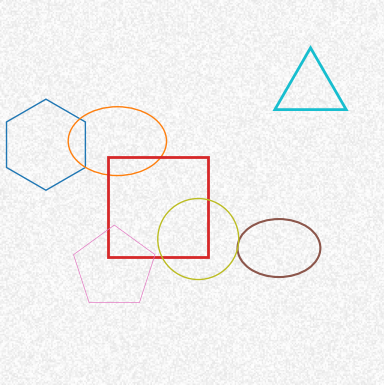[{"shape": "hexagon", "thickness": 1, "radius": 0.59, "center": [0.119, 0.624]}, {"shape": "oval", "thickness": 1, "radius": 0.64, "center": [0.305, 0.633]}, {"shape": "square", "thickness": 2, "radius": 0.65, "center": [0.41, 0.462]}, {"shape": "oval", "thickness": 1.5, "radius": 0.54, "center": [0.725, 0.356]}, {"shape": "pentagon", "thickness": 0.5, "radius": 0.56, "center": [0.297, 0.304]}, {"shape": "circle", "thickness": 1, "radius": 0.53, "center": [0.515, 0.379]}, {"shape": "triangle", "thickness": 2, "radius": 0.54, "center": [0.807, 0.769]}]